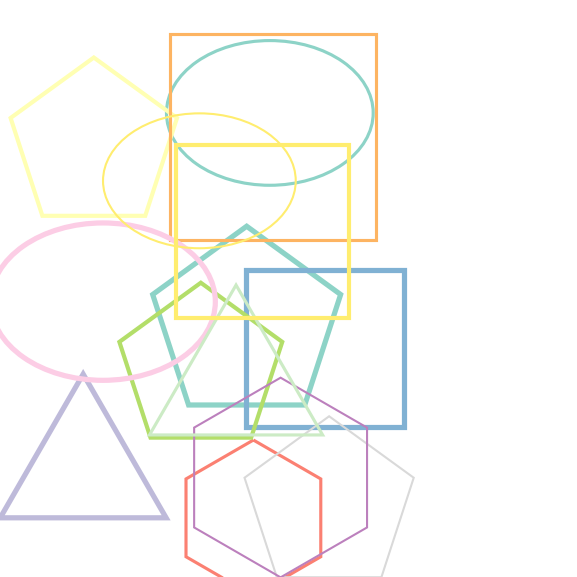[{"shape": "oval", "thickness": 1.5, "radius": 0.89, "center": [0.467, 0.804]}, {"shape": "pentagon", "thickness": 2.5, "radius": 0.86, "center": [0.427, 0.436]}, {"shape": "pentagon", "thickness": 2, "radius": 0.76, "center": [0.162, 0.748]}, {"shape": "triangle", "thickness": 2.5, "radius": 0.83, "center": [0.144, 0.185]}, {"shape": "hexagon", "thickness": 1.5, "radius": 0.67, "center": [0.439, 0.102]}, {"shape": "square", "thickness": 2.5, "radius": 0.68, "center": [0.563, 0.396]}, {"shape": "square", "thickness": 1.5, "radius": 0.89, "center": [0.473, 0.762]}, {"shape": "pentagon", "thickness": 2, "radius": 0.74, "center": [0.348, 0.361]}, {"shape": "oval", "thickness": 2.5, "radius": 0.97, "center": [0.178, 0.477]}, {"shape": "pentagon", "thickness": 1, "radius": 0.77, "center": [0.57, 0.124]}, {"shape": "hexagon", "thickness": 1, "radius": 0.86, "center": [0.486, 0.172]}, {"shape": "triangle", "thickness": 1.5, "radius": 0.87, "center": [0.409, 0.333]}, {"shape": "square", "thickness": 2, "radius": 0.75, "center": [0.455, 0.598]}, {"shape": "oval", "thickness": 1, "radius": 0.83, "center": [0.345, 0.686]}]